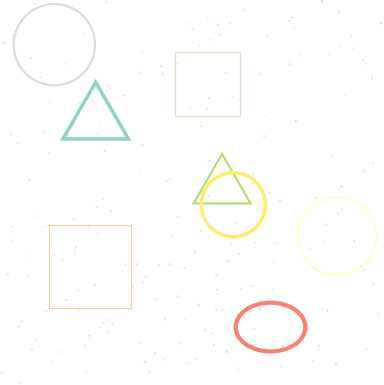[{"shape": "triangle", "thickness": 2.5, "radius": 0.49, "center": [0.249, 0.688]}, {"shape": "circle", "thickness": 1, "radius": 0.51, "center": [0.876, 0.386]}, {"shape": "oval", "thickness": 3, "radius": 0.45, "center": [0.703, 0.151]}, {"shape": "square", "thickness": 0.5, "radius": 0.53, "center": [0.235, 0.308]}, {"shape": "triangle", "thickness": 1.5, "radius": 0.43, "center": [0.577, 0.514]}, {"shape": "circle", "thickness": 1.5, "radius": 0.53, "center": [0.141, 0.884]}, {"shape": "square", "thickness": 1, "radius": 0.42, "center": [0.539, 0.781]}, {"shape": "circle", "thickness": 2.5, "radius": 0.42, "center": [0.606, 0.469]}]